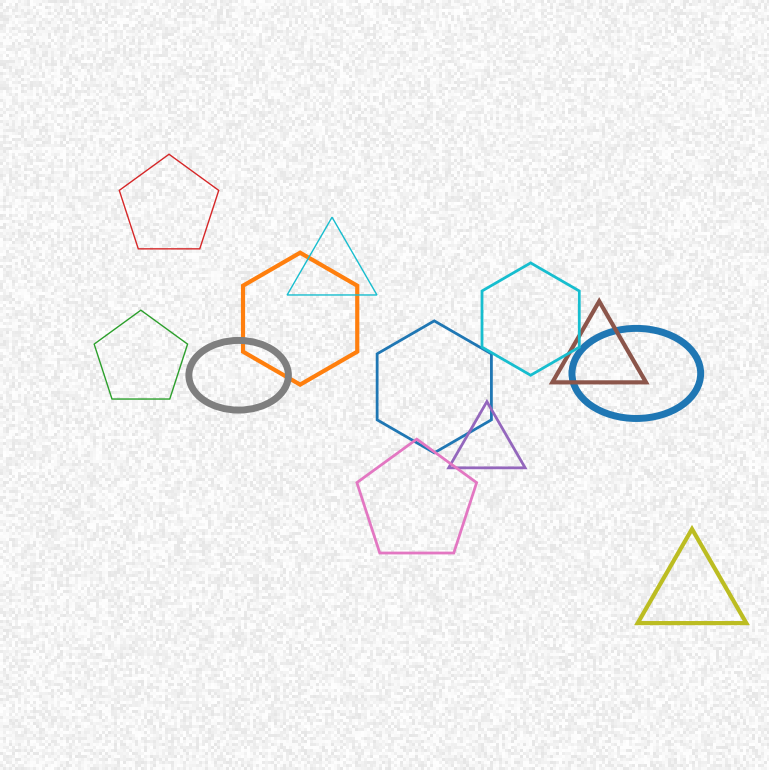[{"shape": "hexagon", "thickness": 1, "radius": 0.43, "center": [0.564, 0.498]}, {"shape": "oval", "thickness": 2.5, "radius": 0.42, "center": [0.826, 0.515]}, {"shape": "hexagon", "thickness": 1.5, "radius": 0.43, "center": [0.39, 0.586]}, {"shape": "pentagon", "thickness": 0.5, "radius": 0.32, "center": [0.183, 0.533]}, {"shape": "pentagon", "thickness": 0.5, "radius": 0.34, "center": [0.22, 0.732]}, {"shape": "triangle", "thickness": 1, "radius": 0.29, "center": [0.632, 0.421]}, {"shape": "triangle", "thickness": 1.5, "radius": 0.35, "center": [0.778, 0.539]}, {"shape": "pentagon", "thickness": 1, "radius": 0.41, "center": [0.541, 0.348]}, {"shape": "oval", "thickness": 2.5, "radius": 0.32, "center": [0.31, 0.513]}, {"shape": "triangle", "thickness": 1.5, "radius": 0.41, "center": [0.899, 0.232]}, {"shape": "hexagon", "thickness": 1, "radius": 0.36, "center": [0.689, 0.586]}, {"shape": "triangle", "thickness": 0.5, "radius": 0.34, "center": [0.431, 0.651]}]